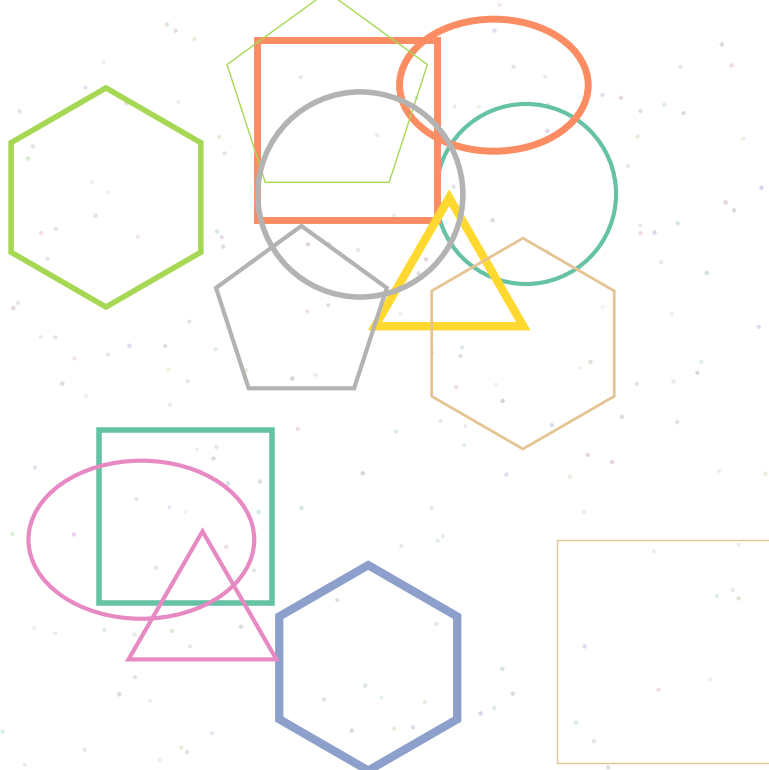[{"shape": "circle", "thickness": 1.5, "radius": 0.58, "center": [0.683, 0.748]}, {"shape": "square", "thickness": 2, "radius": 0.56, "center": [0.241, 0.33]}, {"shape": "oval", "thickness": 2.5, "radius": 0.61, "center": [0.641, 0.889]}, {"shape": "square", "thickness": 2.5, "radius": 0.58, "center": [0.451, 0.831]}, {"shape": "hexagon", "thickness": 3, "radius": 0.67, "center": [0.478, 0.133]}, {"shape": "triangle", "thickness": 1.5, "radius": 0.55, "center": [0.263, 0.199]}, {"shape": "oval", "thickness": 1.5, "radius": 0.73, "center": [0.184, 0.299]}, {"shape": "hexagon", "thickness": 2, "radius": 0.71, "center": [0.138, 0.744]}, {"shape": "pentagon", "thickness": 0.5, "radius": 0.68, "center": [0.425, 0.874]}, {"shape": "triangle", "thickness": 3, "radius": 0.56, "center": [0.583, 0.632]}, {"shape": "hexagon", "thickness": 1, "radius": 0.68, "center": [0.679, 0.554]}, {"shape": "square", "thickness": 0.5, "radius": 0.73, "center": [0.868, 0.154]}, {"shape": "circle", "thickness": 2, "radius": 0.67, "center": [0.468, 0.747]}, {"shape": "pentagon", "thickness": 1.5, "radius": 0.58, "center": [0.391, 0.59]}]